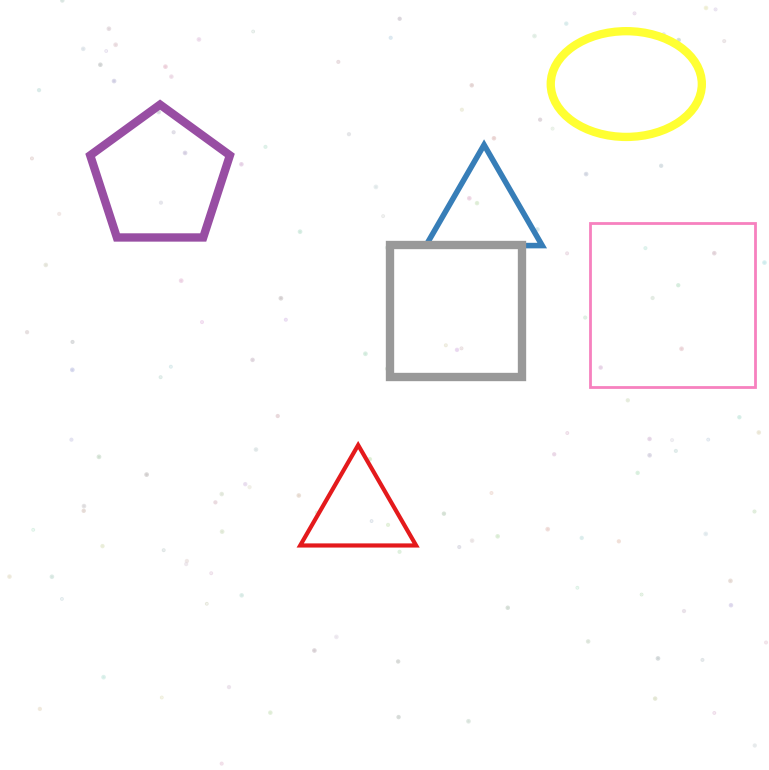[{"shape": "triangle", "thickness": 1.5, "radius": 0.43, "center": [0.465, 0.335]}, {"shape": "triangle", "thickness": 2, "radius": 0.44, "center": [0.629, 0.725]}, {"shape": "pentagon", "thickness": 3, "radius": 0.48, "center": [0.208, 0.769]}, {"shape": "oval", "thickness": 3, "radius": 0.49, "center": [0.813, 0.891]}, {"shape": "square", "thickness": 1, "radius": 0.53, "center": [0.873, 0.604]}, {"shape": "square", "thickness": 3, "radius": 0.43, "center": [0.592, 0.596]}]